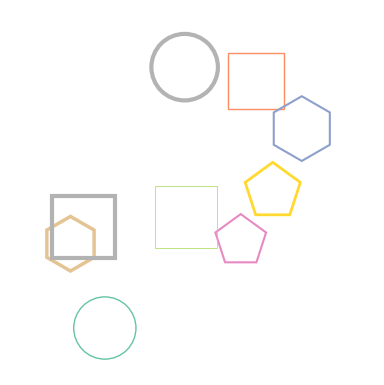[{"shape": "circle", "thickness": 1, "radius": 0.4, "center": [0.272, 0.148]}, {"shape": "square", "thickness": 1, "radius": 0.36, "center": [0.664, 0.791]}, {"shape": "hexagon", "thickness": 1.5, "radius": 0.42, "center": [0.784, 0.666]}, {"shape": "pentagon", "thickness": 1.5, "radius": 0.35, "center": [0.625, 0.375]}, {"shape": "square", "thickness": 0.5, "radius": 0.4, "center": [0.483, 0.436]}, {"shape": "pentagon", "thickness": 2, "radius": 0.38, "center": [0.708, 0.503]}, {"shape": "hexagon", "thickness": 2.5, "radius": 0.35, "center": [0.183, 0.367]}, {"shape": "circle", "thickness": 3, "radius": 0.43, "center": [0.48, 0.826]}, {"shape": "square", "thickness": 3, "radius": 0.4, "center": [0.217, 0.41]}]